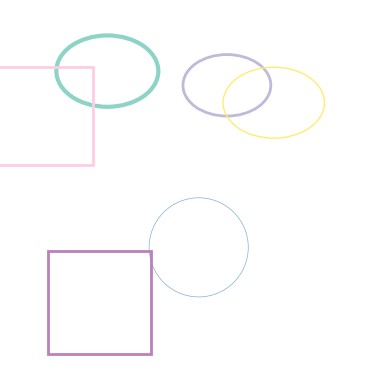[{"shape": "oval", "thickness": 3, "radius": 0.66, "center": [0.279, 0.815]}, {"shape": "oval", "thickness": 2, "radius": 0.57, "center": [0.589, 0.778]}, {"shape": "circle", "thickness": 0.5, "radius": 0.64, "center": [0.516, 0.358]}, {"shape": "square", "thickness": 2, "radius": 0.64, "center": [0.112, 0.699]}, {"shape": "square", "thickness": 2, "radius": 0.67, "center": [0.259, 0.215]}, {"shape": "oval", "thickness": 1, "radius": 0.66, "center": [0.711, 0.733]}]